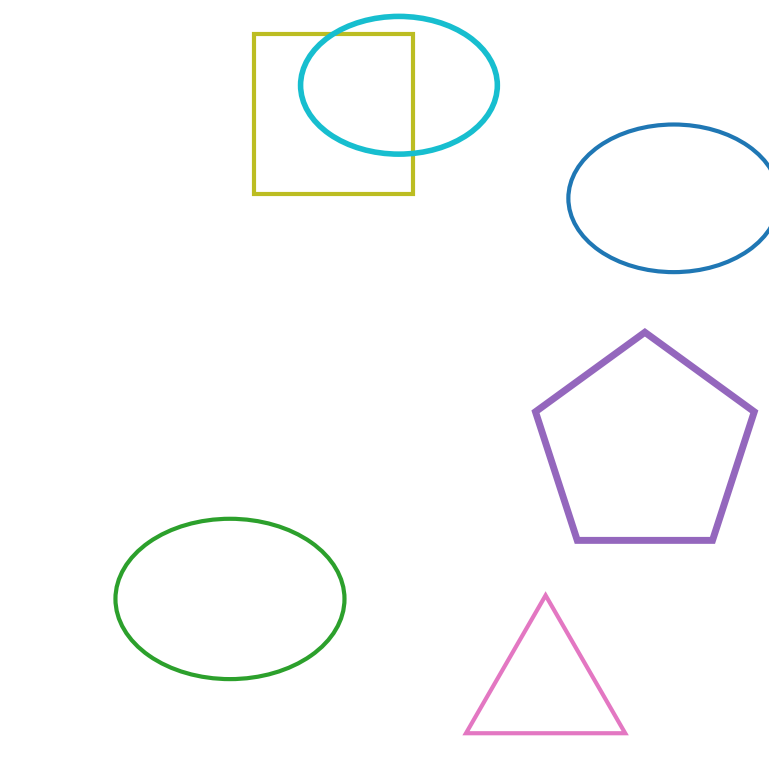[{"shape": "oval", "thickness": 1.5, "radius": 0.68, "center": [0.875, 0.742]}, {"shape": "oval", "thickness": 1.5, "radius": 0.74, "center": [0.299, 0.222]}, {"shape": "pentagon", "thickness": 2.5, "radius": 0.75, "center": [0.838, 0.419]}, {"shape": "triangle", "thickness": 1.5, "radius": 0.6, "center": [0.709, 0.107]}, {"shape": "square", "thickness": 1.5, "radius": 0.52, "center": [0.433, 0.852]}, {"shape": "oval", "thickness": 2, "radius": 0.64, "center": [0.518, 0.889]}]